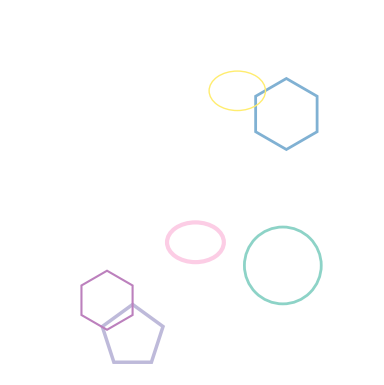[{"shape": "circle", "thickness": 2, "radius": 0.5, "center": [0.735, 0.311]}, {"shape": "pentagon", "thickness": 2.5, "radius": 0.41, "center": [0.345, 0.126]}, {"shape": "hexagon", "thickness": 2, "radius": 0.46, "center": [0.744, 0.704]}, {"shape": "oval", "thickness": 3, "radius": 0.37, "center": [0.508, 0.371]}, {"shape": "hexagon", "thickness": 1.5, "radius": 0.38, "center": [0.278, 0.22]}, {"shape": "oval", "thickness": 1, "radius": 0.37, "center": [0.616, 0.764]}]